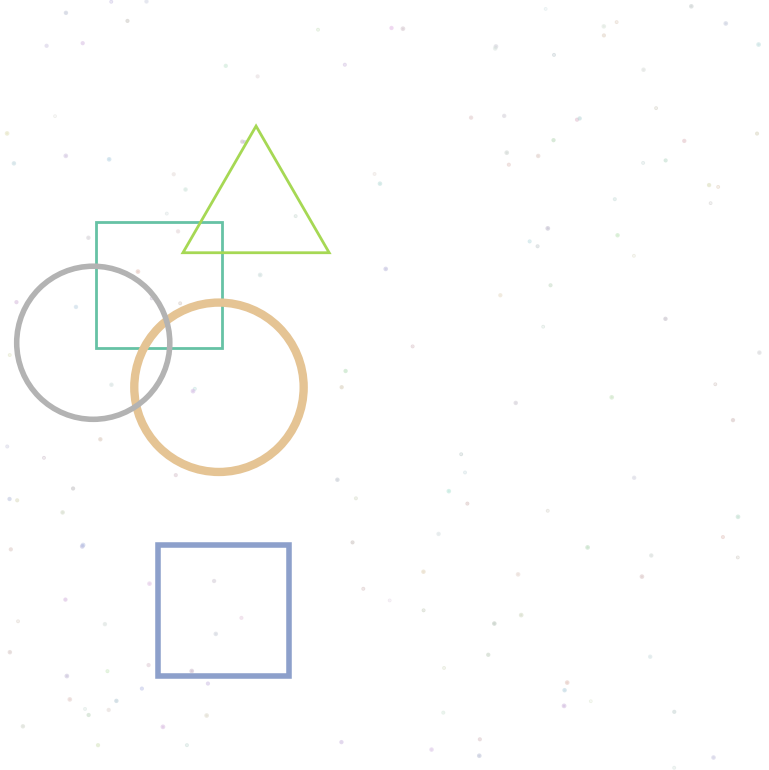[{"shape": "square", "thickness": 1, "radius": 0.41, "center": [0.206, 0.63]}, {"shape": "square", "thickness": 2, "radius": 0.43, "center": [0.29, 0.207]}, {"shape": "triangle", "thickness": 1, "radius": 0.55, "center": [0.333, 0.727]}, {"shape": "circle", "thickness": 3, "radius": 0.55, "center": [0.284, 0.497]}, {"shape": "circle", "thickness": 2, "radius": 0.5, "center": [0.121, 0.555]}]